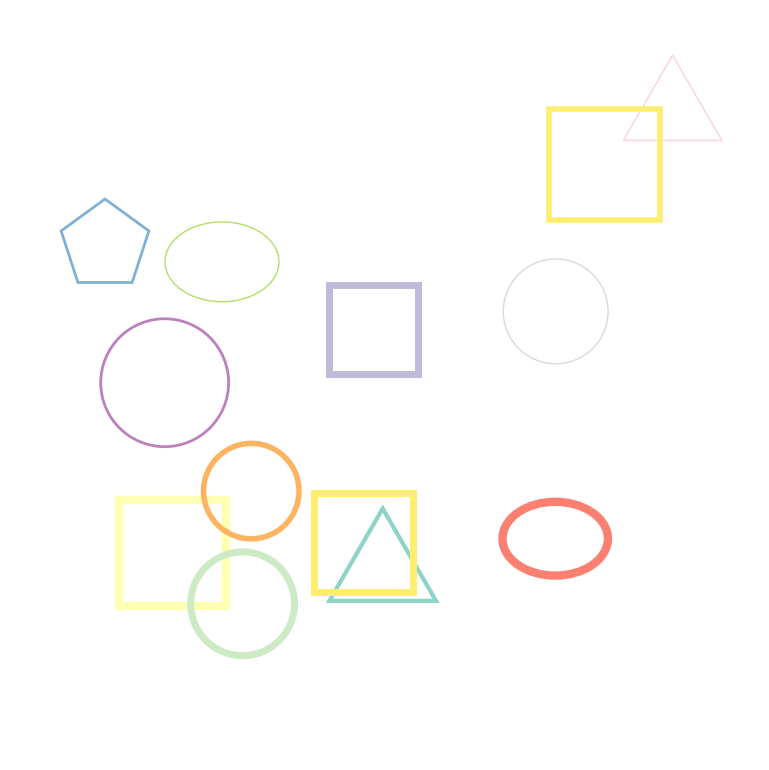[{"shape": "triangle", "thickness": 1.5, "radius": 0.4, "center": [0.497, 0.26]}, {"shape": "square", "thickness": 3, "radius": 0.35, "center": [0.224, 0.281]}, {"shape": "square", "thickness": 2.5, "radius": 0.29, "center": [0.485, 0.572]}, {"shape": "oval", "thickness": 3, "radius": 0.34, "center": [0.721, 0.3]}, {"shape": "pentagon", "thickness": 1, "radius": 0.3, "center": [0.136, 0.682]}, {"shape": "circle", "thickness": 2, "radius": 0.31, "center": [0.326, 0.362]}, {"shape": "oval", "thickness": 0.5, "radius": 0.37, "center": [0.288, 0.66]}, {"shape": "triangle", "thickness": 0.5, "radius": 0.37, "center": [0.874, 0.855]}, {"shape": "circle", "thickness": 0.5, "radius": 0.34, "center": [0.722, 0.596]}, {"shape": "circle", "thickness": 1, "radius": 0.42, "center": [0.214, 0.503]}, {"shape": "circle", "thickness": 2.5, "radius": 0.34, "center": [0.315, 0.216]}, {"shape": "square", "thickness": 2, "radius": 0.36, "center": [0.785, 0.786]}, {"shape": "square", "thickness": 2.5, "radius": 0.32, "center": [0.472, 0.296]}]